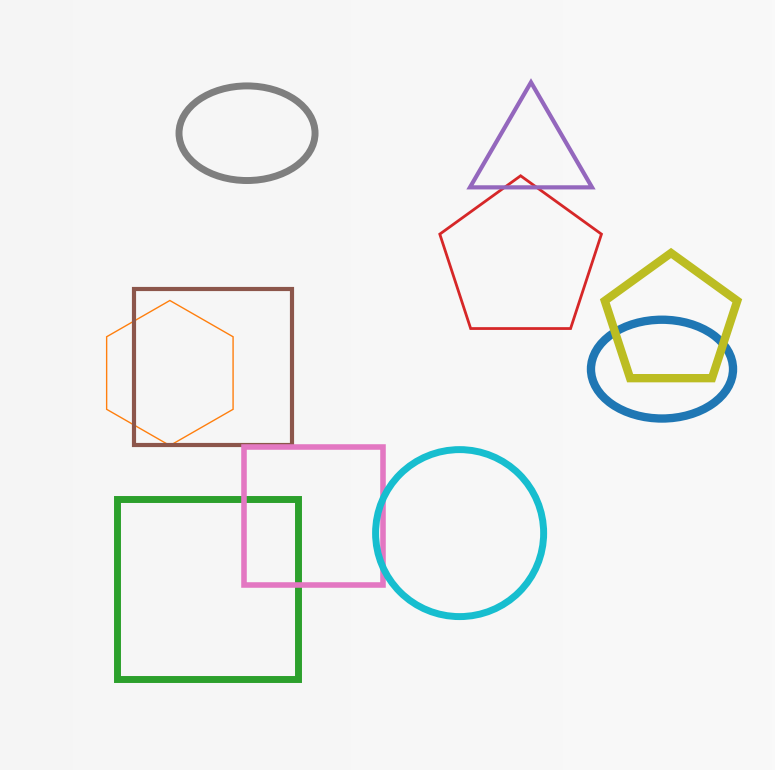[{"shape": "oval", "thickness": 3, "radius": 0.46, "center": [0.854, 0.521]}, {"shape": "hexagon", "thickness": 0.5, "radius": 0.47, "center": [0.219, 0.516]}, {"shape": "square", "thickness": 2.5, "radius": 0.58, "center": [0.268, 0.235]}, {"shape": "pentagon", "thickness": 1, "radius": 0.55, "center": [0.672, 0.662]}, {"shape": "triangle", "thickness": 1.5, "radius": 0.45, "center": [0.685, 0.802]}, {"shape": "square", "thickness": 1.5, "radius": 0.51, "center": [0.275, 0.523]}, {"shape": "square", "thickness": 2, "radius": 0.45, "center": [0.405, 0.33]}, {"shape": "oval", "thickness": 2.5, "radius": 0.44, "center": [0.319, 0.827]}, {"shape": "pentagon", "thickness": 3, "radius": 0.45, "center": [0.866, 0.582]}, {"shape": "circle", "thickness": 2.5, "radius": 0.54, "center": [0.593, 0.308]}]